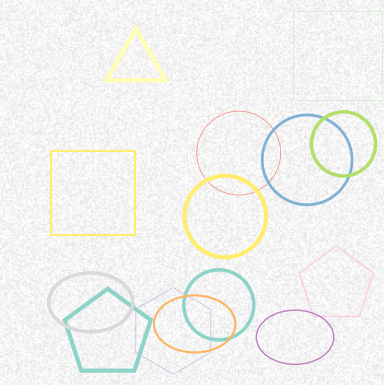[{"shape": "pentagon", "thickness": 3, "radius": 0.59, "center": [0.28, 0.132]}, {"shape": "circle", "thickness": 2.5, "radius": 0.45, "center": [0.568, 0.208]}, {"shape": "triangle", "thickness": 3, "radius": 0.44, "center": [0.353, 0.836]}, {"shape": "hexagon", "thickness": 0.5, "radius": 0.56, "center": [0.45, 0.141]}, {"shape": "circle", "thickness": 0.5, "radius": 0.54, "center": [0.62, 0.602]}, {"shape": "circle", "thickness": 2, "radius": 0.58, "center": [0.798, 0.585]}, {"shape": "oval", "thickness": 1.5, "radius": 0.53, "center": [0.506, 0.159]}, {"shape": "circle", "thickness": 2.5, "radius": 0.42, "center": [0.892, 0.626]}, {"shape": "pentagon", "thickness": 1, "radius": 0.51, "center": [0.874, 0.26]}, {"shape": "oval", "thickness": 2.5, "radius": 0.55, "center": [0.235, 0.215]}, {"shape": "oval", "thickness": 1, "radius": 0.5, "center": [0.766, 0.124]}, {"shape": "square", "thickness": 0.5, "radius": 0.58, "center": [0.876, 0.855]}, {"shape": "square", "thickness": 1.5, "radius": 0.55, "center": [0.243, 0.499]}, {"shape": "circle", "thickness": 3, "radius": 0.53, "center": [0.585, 0.438]}]